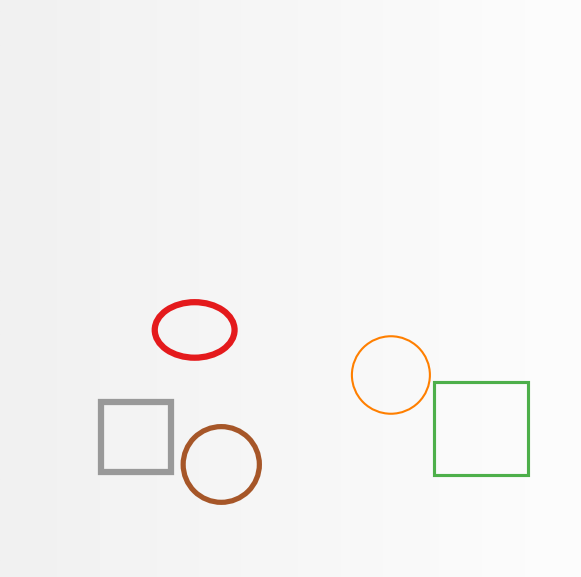[{"shape": "oval", "thickness": 3, "radius": 0.34, "center": [0.335, 0.428]}, {"shape": "square", "thickness": 1.5, "radius": 0.4, "center": [0.828, 0.257]}, {"shape": "circle", "thickness": 1, "radius": 0.34, "center": [0.673, 0.35]}, {"shape": "circle", "thickness": 2.5, "radius": 0.33, "center": [0.381, 0.195]}, {"shape": "square", "thickness": 3, "radius": 0.3, "center": [0.235, 0.243]}]